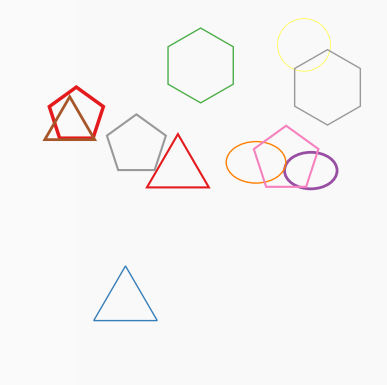[{"shape": "pentagon", "thickness": 2.5, "radius": 0.37, "center": [0.197, 0.7]}, {"shape": "triangle", "thickness": 1.5, "radius": 0.46, "center": [0.459, 0.559]}, {"shape": "triangle", "thickness": 1, "radius": 0.47, "center": [0.324, 0.215]}, {"shape": "hexagon", "thickness": 1, "radius": 0.49, "center": [0.518, 0.83]}, {"shape": "oval", "thickness": 2, "radius": 0.34, "center": [0.802, 0.557]}, {"shape": "oval", "thickness": 1, "radius": 0.38, "center": [0.661, 0.578]}, {"shape": "circle", "thickness": 0.5, "radius": 0.34, "center": [0.785, 0.883]}, {"shape": "triangle", "thickness": 2, "radius": 0.37, "center": [0.18, 0.674]}, {"shape": "pentagon", "thickness": 1.5, "radius": 0.44, "center": [0.738, 0.586]}, {"shape": "hexagon", "thickness": 1, "radius": 0.49, "center": [0.845, 0.773]}, {"shape": "pentagon", "thickness": 1.5, "radius": 0.4, "center": [0.352, 0.623]}]